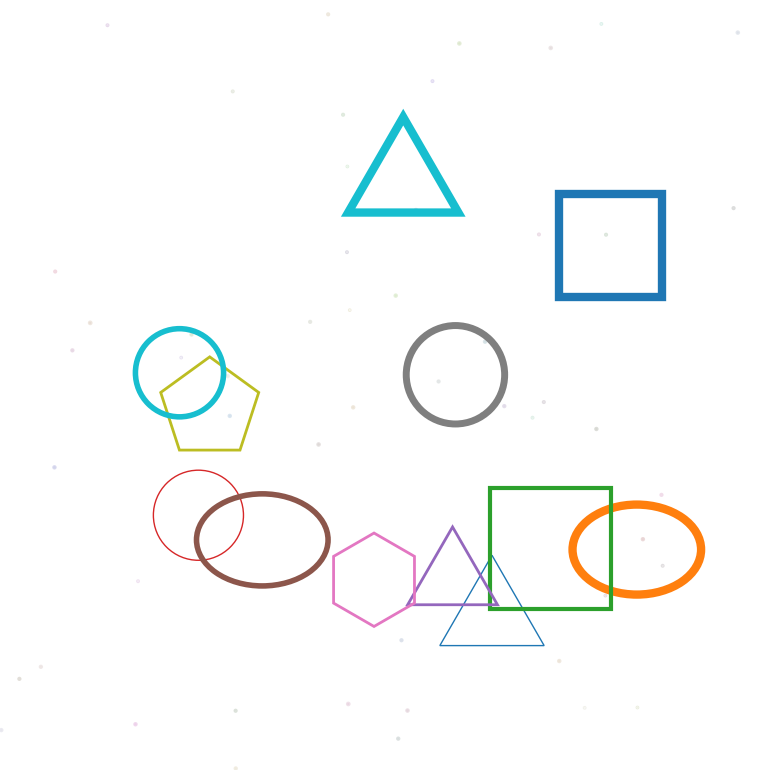[{"shape": "triangle", "thickness": 0.5, "radius": 0.39, "center": [0.639, 0.201]}, {"shape": "square", "thickness": 3, "radius": 0.33, "center": [0.793, 0.681]}, {"shape": "oval", "thickness": 3, "radius": 0.42, "center": [0.827, 0.286]}, {"shape": "square", "thickness": 1.5, "radius": 0.39, "center": [0.715, 0.288]}, {"shape": "circle", "thickness": 0.5, "radius": 0.29, "center": [0.258, 0.331]}, {"shape": "triangle", "thickness": 1, "radius": 0.34, "center": [0.588, 0.248]}, {"shape": "oval", "thickness": 2, "radius": 0.43, "center": [0.341, 0.299]}, {"shape": "hexagon", "thickness": 1, "radius": 0.3, "center": [0.486, 0.247]}, {"shape": "circle", "thickness": 2.5, "radius": 0.32, "center": [0.591, 0.513]}, {"shape": "pentagon", "thickness": 1, "radius": 0.33, "center": [0.272, 0.47]}, {"shape": "circle", "thickness": 2, "radius": 0.29, "center": [0.233, 0.516]}, {"shape": "triangle", "thickness": 3, "radius": 0.41, "center": [0.524, 0.765]}]